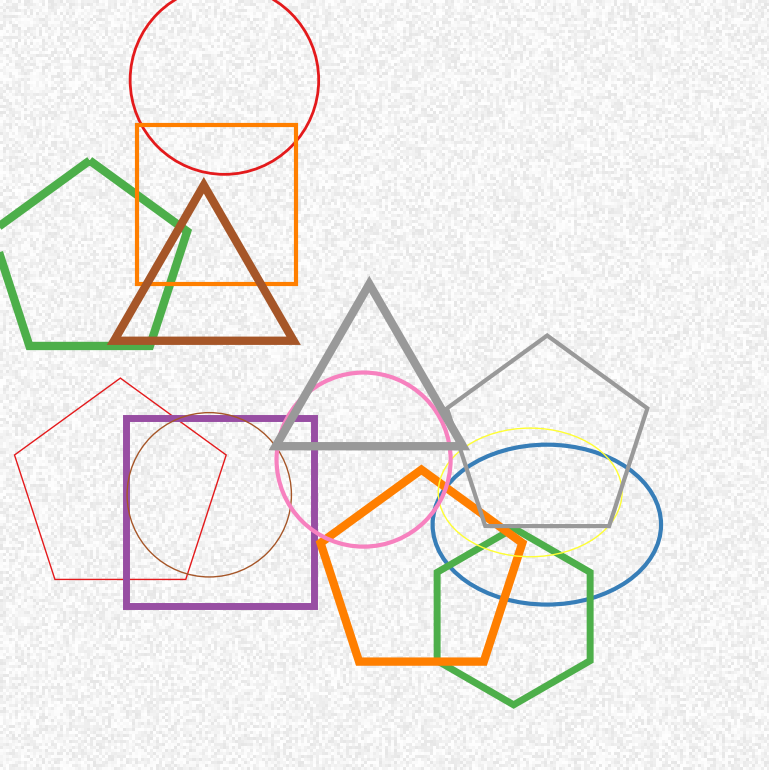[{"shape": "pentagon", "thickness": 0.5, "radius": 0.72, "center": [0.156, 0.364]}, {"shape": "circle", "thickness": 1, "radius": 0.61, "center": [0.291, 0.896]}, {"shape": "oval", "thickness": 1.5, "radius": 0.74, "center": [0.71, 0.319]}, {"shape": "pentagon", "thickness": 3, "radius": 0.67, "center": [0.116, 0.658]}, {"shape": "hexagon", "thickness": 2.5, "radius": 0.57, "center": [0.667, 0.199]}, {"shape": "square", "thickness": 2.5, "radius": 0.61, "center": [0.285, 0.336]}, {"shape": "square", "thickness": 1.5, "radius": 0.52, "center": [0.281, 0.734]}, {"shape": "pentagon", "thickness": 3, "radius": 0.69, "center": [0.547, 0.252]}, {"shape": "oval", "thickness": 0.5, "radius": 0.6, "center": [0.689, 0.36]}, {"shape": "circle", "thickness": 0.5, "radius": 0.53, "center": [0.272, 0.357]}, {"shape": "triangle", "thickness": 3, "radius": 0.67, "center": [0.265, 0.625]}, {"shape": "circle", "thickness": 1.5, "radius": 0.57, "center": [0.472, 0.403]}, {"shape": "pentagon", "thickness": 1.5, "radius": 0.68, "center": [0.711, 0.427]}, {"shape": "triangle", "thickness": 3, "radius": 0.7, "center": [0.48, 0.491]}]